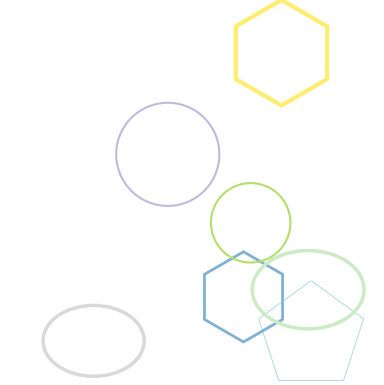[{"shape": "pentagon", "thickness": 0.5, "radius": 0.72, "center": [0.808, 0.128]}, {"shape": "circle", "thickness": 1.5, "radius": 0.67, "center": [0.436, 0.599]}, {"shape": "hexagon", "thickness": 2, "radius": 0.59, "center": [0.633, 0.229]}, {"shape": "circle", "thickness": 1.5, "radius": 0.52, "center": [0.651, 0.421]}, {"shape": "oval", "thickness": 2.5, "radius": 0.66, "center": [0.243, 0.115]}, {"shape": "oval", "thickness": 2.5, "radius": 0.73, "center": [0.8, 0.247]}, {"shape": "hexagon", "thickness": 3, "radius": 0.69, "center": [0.731, 0.863]}]